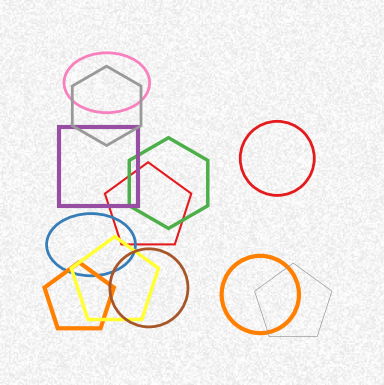[{"shape": "pentagon", "thickness": 1.5, "radius": 0.59, "center": [0.385, 0.461]}, {"shape": "circle", "thickness": 2, "radius": 0.48, "center": [0.72, 0.589]}, {"shape": "oval", "thickness": 2, "radius": 0.58, "center": [0.236, 0.364]}, {"shape": "hexagon", "thickness": 2.5, "radius": 0.59, "center": [0.438, 0.525]}, {"shape": "square", "thickness": 3, "radius": 0.51, "center": [0.255, 0.568]}, {"shape": "circle", "thickness": 3, "radius": 0.5, "center": [0.676, 0.235]}, {"shape": "pentagon", "thickness": 3, "radius": 0.47, "center": [0.206, 0.224]}, {"shape": "pentagon", "thickness": 2.5, "radius": 0.6, "center": [0.298, 0.266]}, {"shape": "circle", "thickness": 2, "radius": 0.51, "center": [0.387, 0.252]}, {"shape": "oval", "thickness": 2, "radius": 0.56, "center": [0.278, 0.785]}, {"shape": "hexagon", "thickness": 2, "radius": 0.52, "center": [0.277, 0.725]}, {"shape": "pentagon", "thickness": 0.5, "radius": 0.53, "center": [0.762, 0.211]}]